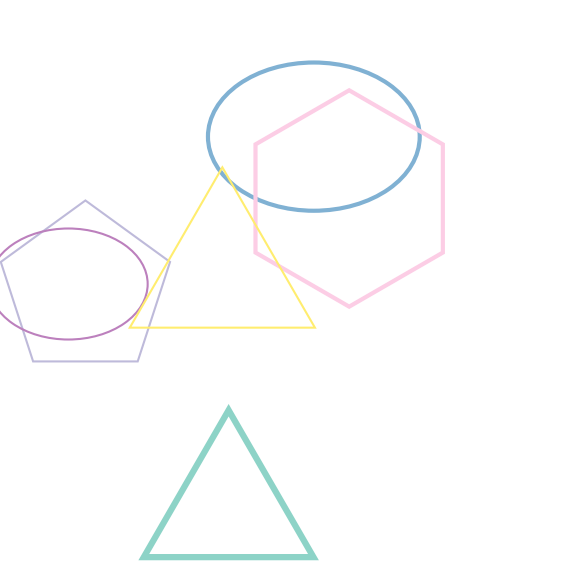[{"shape": "triangle", "thickness": 3, "radius": 0.85, "center": [0.396, 0.119]}, {"shape": "pentagon", "thickness": 1, "radius": 0.77, "center": [0.148, 0.498]}, {"shape": "oval", "thickness": 2, "radius": 0.92, "center": [0.543, 0.763]}, {"shape": "hexagon", "thickness": 2, "radius": 0.94, "center": [0.605, 0.655]}, {"shape": "oval", "thickness": 1, "radius": 0.69, "center": [0.118, 0.507]}, {"shape": "triangle", "thickness": 1, "radius": 0.93, "center": [0.385, 0.524]}]